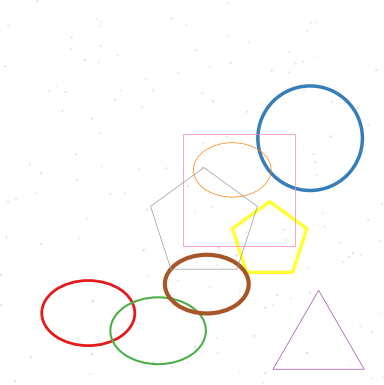[{"shape": "oval", "thickness": 2, "radius": 0.6, "center": [0.229, 0.187]}, {"shape": "circle", "thickness": 2.5, "radius": 0.68, "center": [0.806, 0.641]}, {"shape": "oval", "thickness": 1.5, "radius": 0.62, "center": [0.411, 0.141]}, {"shape": "triangle", "thickness": 0.5, "radius": 0.68, "center": [0.828, 0.109]}, {"shape": "oval", "thickness": 0.5, "radius": 0.5, "center": [0.603, 0.559]}, {"shape": "pentagon", "thickness": 2.5, "radius": 0.51, "center": [0.7, 0.375]}, {"shape": "oval", "thickness": 3, "radius": 0.54, "center": [0.537, 0.262]}, {"shape": "square", "thickness": 0.5, "radius": 0.73, "center": [0.621, 0.506]}, {"shape": "pentagon", "thickness": 0.5, "radius": 0.73, "center": [0.53, 0.419]}]